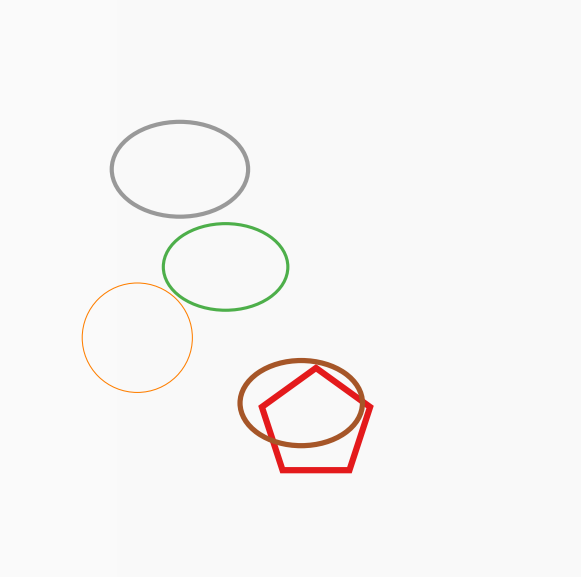[{"shape": "pentagon", "thickness": 3, "radius": 0.49, "center": [0.544, 0.264]}, {"shape": "oval", "thickness": 1.5, "radius": 0.54, "center": [0.388, 0.537]}, {"shape": "circle", "thickness": 0.5, "radius": 0.47, "center": [0.236, 0.414]}, {"shape": "oval", "thickness": 2.5, "radius": 0.53, "center": [0.518, 0.301]}, {"shape": "oval", "thickness": 2, "radius": 0.59, "center": [0.31, 0.706]}]